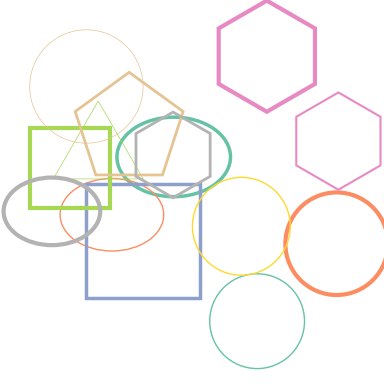[{"shape": "circle", "thickness": 1, "radius": 0.62, "center": [0.668, 0.166]}, {"shape": "oval", "thickness": 2.5, "radius": 0.74, "center": [0.451, 0.592]}, {"shape": "oval", "thickness": 1, "radius": 0.67, "center": [0.291, 0.442]}, {"shape": "circle", "thickness": 3, "radius": 0.67, "center": [0.874, 0.367]}, {"shape": "square", "thickness": 2.5, "radius": 0.74, "center": [0.373, 0.374]}, {"shape": "hexagon", "thickness": 3, "radius": 0.72, "center": [0.693, 0.854]}, {"shape": "hexagon", "thickness": 1.5, "radius": 0.63, "center": [0.879, 0.634]}, {"shape": "square", "thickness": 3, "radius": 0.52, "center": [0.181, 0.563]}, {"shape": "triangle", "thickness": 0.5, "radius": 0.67, "center": [0.255, 0.603]}, {"shape": "circle", "thickness": 1, "radius": 0.64, "center": [0.627, 0.412]}, {"shape": "pentagon", "thickness": 2, "radius": 0.74, "center": [0.335, 0.665]}, {"shape": "circle", "thickness": 0.5, "radius": 0.74, "center": [0.224, 0.775]}, {"shape": "oval", "thickness": 3, "radius": 0.63, "center": [0.135, 0.451]}, {"shape": "hexagon", "thickness": 2, "radius": 0.56, "center": [0.45, 0.598]}]